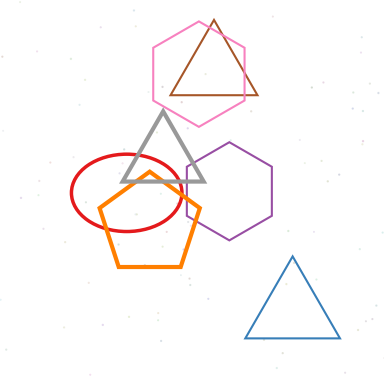[{"shape": "oval", "thickness": 2.5, "radius": 0.72, "center": [0.329, 0.499]}, {"shape": "triangle", "thickness": 1.5, "radius": 0.71, "center": [0.76, 0.192]}, {"shape": "hexagon", "thickness": 1.5, "radius": 0.64, "center": [0.596, 0.503]}, {"shape": "pentagon", "thickness": 3, "radius": 0.68, "center": [0.389, 0.417]}, {"shape": "triangle", "thickness": 1.5, "radius": 0.65, "center": [0.556, 0.818]}, {"shape": "hexagon", "thickness": 1.5, "radius": 0.68, "center": [0.517, 0.807]}, {"shape": "triangle", "thickness": 3, "radius": 0.61, "center": [0.424, 0.589]}]